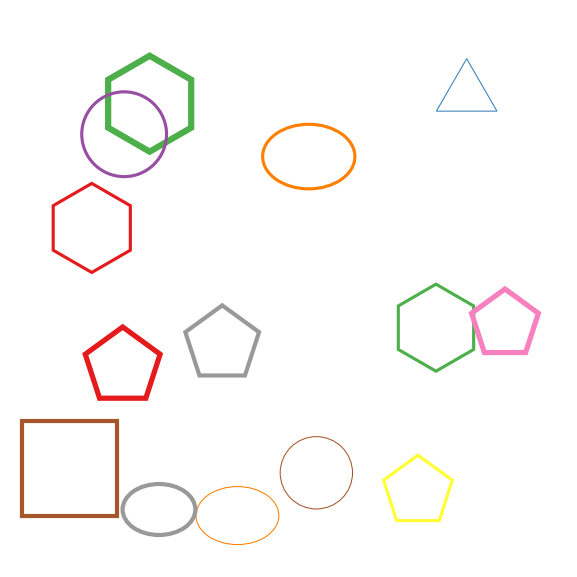[{"shape": "hexagon", "thickness": 1.5, "radius": 0.39, "center": [0.159, 0.604]}, {"shape": "pentagon", "thickness": 2.5, "radius": 0.34, "center": [0.212, 0.365]}, {"shape": "triangle", "thickness": 0.5, "radius": 0.3, "center": [0.808, 0.837]}, {"shape": "hexagon", "thickness": 3, "radius": 0.42, "center": [0.259, 0.82]}, {"shape": "hexagon", "thickness": 1.5, "radius": 0.38, "center": [0.755, 0.432]}, {"shape": "circle", "thickness": 1.5, "radius": 0.37, "center": [0.215, 0.767]}, {"shape": "oval", "thickness": 1.5, "radius": 0.4, "center": [0.535, 0.728]}, {"shape": "oval", "thickness": 0.5, "radius": 0.36, "center": [0.411, 0.106]}, {"shape": "pentagon", "thickness": 1.5, "radius": 0.31, "center": [0.724, 0.148]}, {"shape": "circle", "thickness": 0.5, "radius": 0.31, "center": [0.548, 0.18]}, {"shape": "square", "thickness": 2, "radius": 0.41, "center": [0.12, 0.188]}, {"shape": "pentagon", "thickness": 2.5, "radius": 0.3, "center": [0.874, 0.438]}, {"shape": "oval", "thickness": 2, "radius": 0.32, "center": [0.275, 0.117]}, {"shape": "pentagon", "thickness": 2, "radius": 0.34, "center": [0.385, 0.403]}]